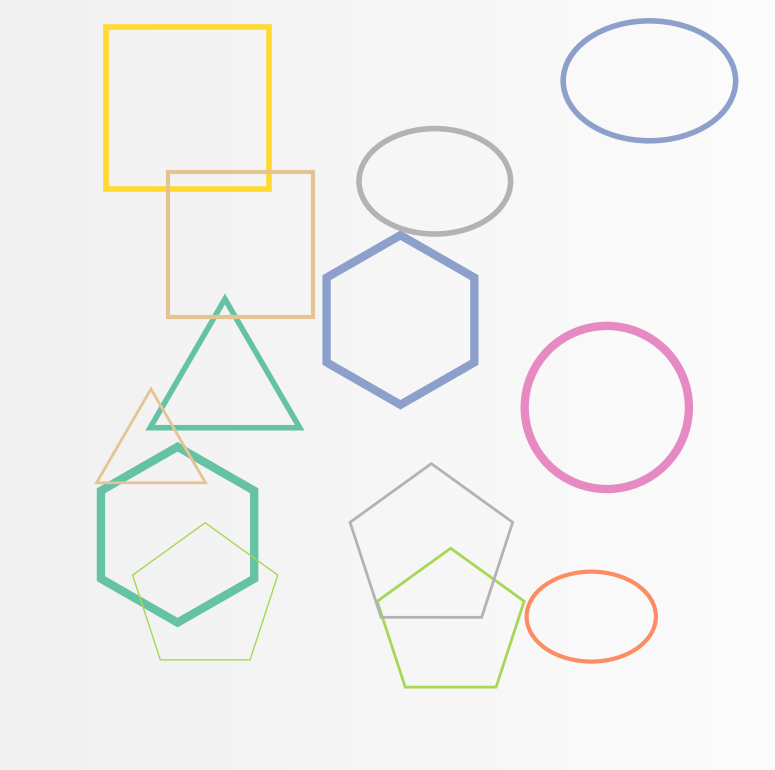[{"shape": "hexagon", "thickness": 3, "radius": 0.57, "center": [0.229, 0.306]}, {"shape": "triangle", "thickness": 2, "radius": 0.56, "center": [0.29, 0.5]}, {"shape": "oval", "thickness": 1.5, "radius": 0.42, "center": [0.763, 0.199]}, {"shape": "oval", "thickness": 2, "radius": 0.56, "center": [0.838, 0.895]}, {"shape": "hexagon", "thickness": 3, "radius": 0.55, "center": [0.517, 0.584]}, {"shape": "circle", "thickness": 3, "radius": 0.53, "center": [0.783, 0.471]}, {"shape": "pentagon", "thickness": 0.5, "radius": 0.49, "center": [0.265, 0.223]}, {"shape": "pentagon", "thickness": 1, "radius": 0.5, "center": [0.582, 0.188]}, {"shape": "square", "thickness": 2, "radius": 0.53, "center": [0.242, 0.86]}, {"shape": "square", "thickness": 1.5, "radius": 0.47, "center": [0.31, 0.683]}, {"shape": "triangle", "thickness": 1, "radius": 0.41, "center": [0.195, 0.414]}, {"shape": "pentagon", "thickness": 1, "radius": 0.55, "center": [0.557, 0.288]}, {"shape": "oval", "thickness": 2, "radius": 0.49, "center": [0.561, 0.765]}]